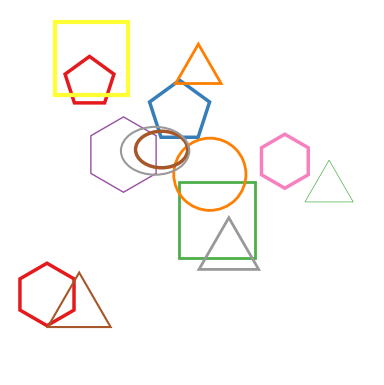[{"shape": "hexagon", "thickness": 2.5, "radius": 0.41, "center": [0.122, 0.235]}, {"shape": "pentagon", "thickness": 2.5, "radius": 0.33, "center": [0.232, 0.787]}, {"shape": "pentagon", "thickness": 2.5, "radius": 0.41, "center": [0.466, 0.71]}, {"shape": "square", "thickness": 2, "radius": 0.49, "center": [0.563, 0.428]}, {"shape": "triangle", "thickness": 0.5, "radius": 0.36, "center": [0.855, 0.512]}, {"shape": "hexagon", "thickness": 1, "radius": 0.49, "center": [0.321, 0.599]}, {"shape": "circle", "thickness": 2, "radius": 0.47, "center": [0.545, 0.547]}, {"shape": "triangle", "thickness": 2, "radius": 0.34, "center": [0.515, 0.817]}, {"shape": "square", "thickness": 3, "radius": 0.48, "center": [0.238, 0.849]}, {"shape": "triangle", "thickness": 1.5, "radius": 0.47, "center": [0.206, 0.198]}, {"shape": "oval", "thickness": 2.5, "radius": 0.34, "center": [0.42, 0.612]}, {"shape": "hexagon", "thickness": 2.5, "radius": 0.35, "center": [0.74, 0.581]}, {"shape": "oval", "thickness": 1.5, "radius": 0.44, "center": [0.403, 0.608]}, {"shape": "triangle", "thickness": 2, "radius": 0.45, "center": [0.594, 0.345]}]